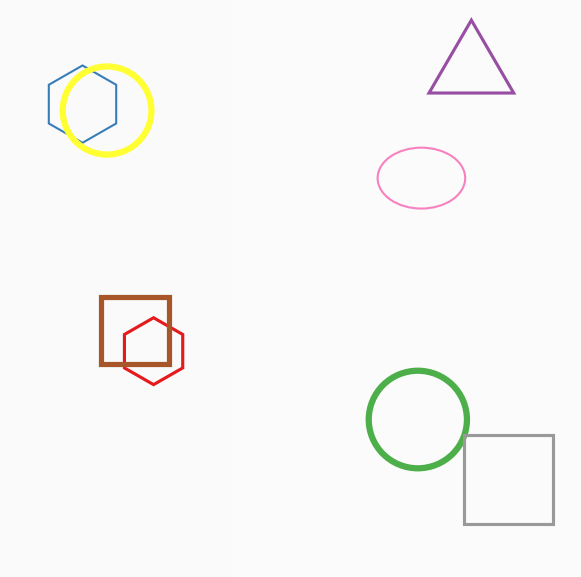[{"shape": "hexagon", "thickness": 1.5, "radius": 0.29, "center": [0.264, 0.391]}, {"shape": "hexagon", "thickness": 1, "radius": 0.33, "center": [0.142, 0.819]}, {"shape": "circle", "thickness": 3, "radius": 0.42, "center": [0.719, 0.273]}, {"shape": "triangle", "thickness": 1.5, "radius": 0.42, "center": [0.811, 0.88]}, {"shape": "circle", "thickness": 3, "radius": 0.38, "center": [0.184, 0.808]}, {"shape": "square", "thickness": 2.5, "radius": 0.29, "center": [0.233, 0.427]}, {"shape": "oval", "thickness": 1, "radius": 0.38, "center": [0.725, 0.691]}, {"shape": "square", "thickness": 1.5, "radius": 0.39, "center": [0.875, 0.169]}]